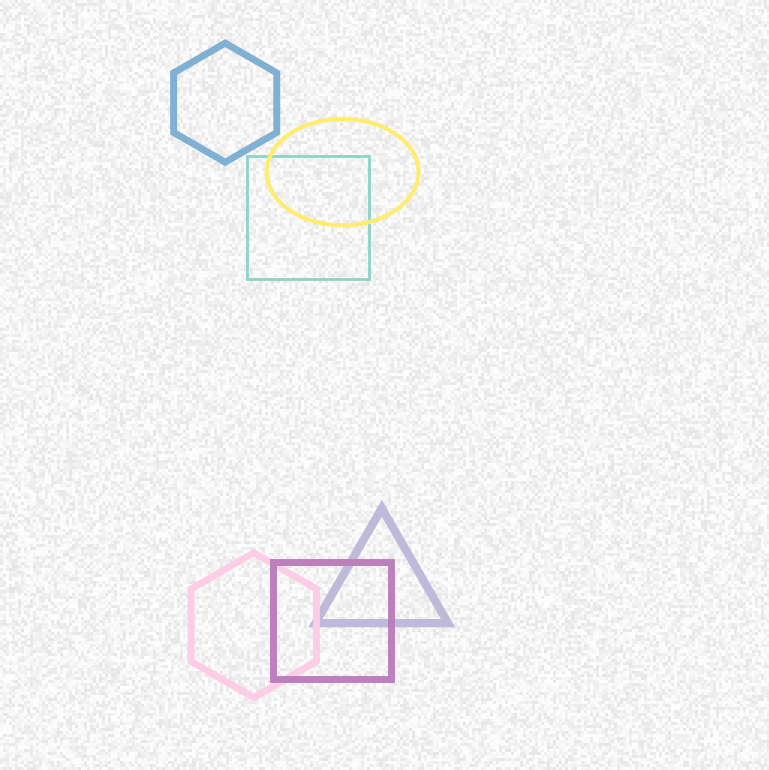[{"shape": "square", "thickness": 1, "radius": 0.4, "center": [0.4, 0.718]}, {"shape": "triangle", "thickness": 3, "radius": 0.5, "center": [0.496, 0.24]}, {"shape": "hexagon", "thickness": 2.5, "radius": 0.39, "center": [0.292, 0.867]}, {"shape": "hexagon", "thickness": 2.5, "radius": 0.47, "center": [0.33, 0.188]}, {"shape": "square", "thickness": 2.5, "radius": 0.38, "center": [0.431, 0.194]}, {"shape": "oval", "thickness": 1.5, "radius": 0.49, "center": [0.445, 0.777]}]